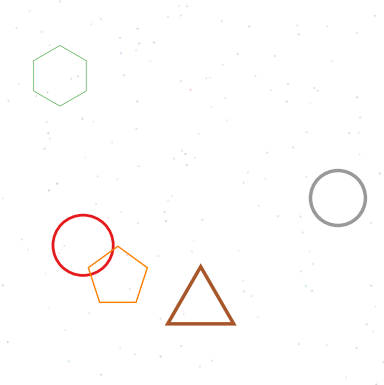[{"shape": "circle", "thickness": 2, "radius": 0.39, "center": [0.216, 0.363]}, {"shape": "hexagon", "thickness": 0.5, "radius": 0.39, "center": [0.156, 0.803]}, {"shape": "pentagon", "thickness": 1, "radius": 0.4, "center": [0.306, 0.28]}, {"shape": "triangle", "thickness": 2.5, "radius": 0.49, "center": [0.521, 0.208]}, {"shape": "circle", "thickness": 2.5, "radius": 0.36, "center": [0.878, 0.486]}]